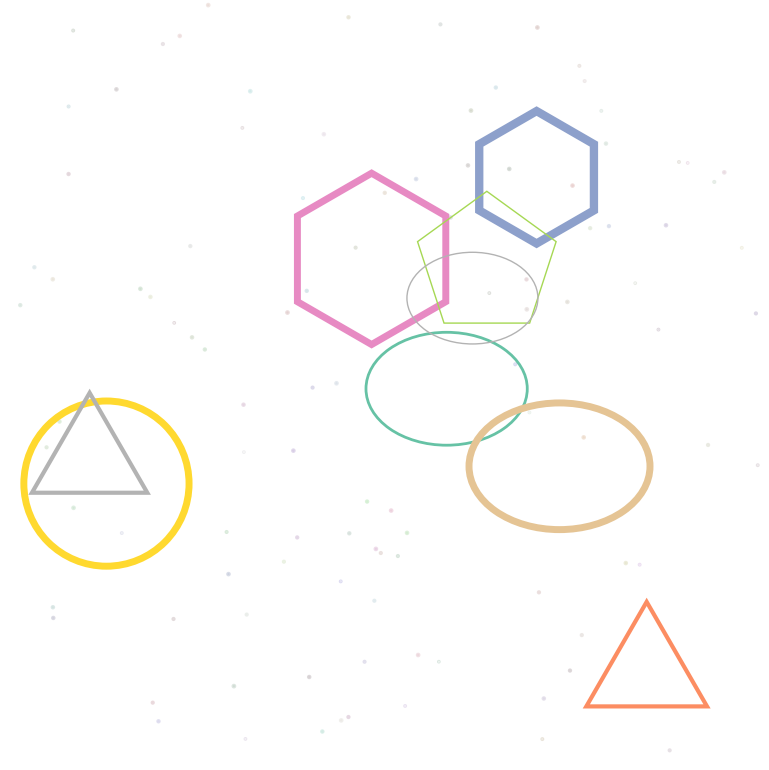[{"shape": "oval", "thickness": 1, "radius": 0.52, "center": [0.58, 0.495]}, {"shape": "triangle", "thickness": 1.5, "radius": 0.45, "center": [0.84, 0.128]}, {"shape": "hexagon", "thickness": 3, "radius": 0.43, "center": [0.697, 0.77]}, {"shape": "hexagon", "thickness": 2.5, "radius": 0.56, "center": [0.483, 0.664]}, {"shape": "pentagon", "thickness": 0.5, "radius": 0.47, "center": [0.632, 0.657]}, {"shape": "circle", "thickness": 2.5, "radius": 0.54, "center": [0.138, 0.372]}, {"shape": "oval", "thickness": 2.5, "radius": 0.59, "center": [0.727, 0.394]}, {"shape": "triangle", "thickness": 1.5, "radius": 0.43, "center": [0.116, 0.403]}, {"shape": "oval", "thickness": 0.5, "radius": 0.43, "center": [0.614, 0.613]}]